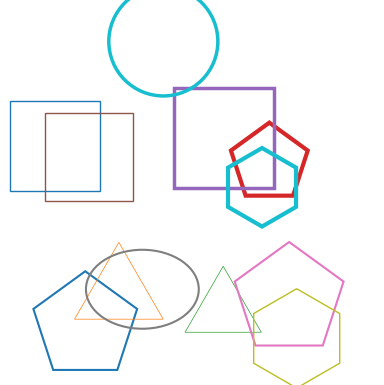[{"shape": "pentagon", "thickness": 1.5, "radius": 0.71, "center": [0.221, 0.154]}, {"shape": "square", "thickness": 1, "radius": 0.58, "center": [0.143, 0.62]}, {"shape": "triangle", "thickness": 0.5, "radius": 0.66, "center": [0.309, 0.237]}, {"shape": "triangle", "thickness": 0.5, "radius": 0.57, "center": [0.58, 0.194]}, {"shape": "pentagon", "thickness": 3, "radius": 0.52, "center": [0.7, 0.577]}, {"shape": "square", "thickness": 2.5, "radius": 0.65, "center": [0.582, 0.641]}, {"shape": "square", "thickness": 1, "radius": 0.57, "center": [0.231, 0.592]}, {"shape": "pentagon", "thickness": 1.5, "radius": 0.74, "center": [0.751, 0.223]}, {"shape": "oval", "thickness": 1.5, "radius": 0.73, "center": [0.37, 0.249]}, {"shape": "hexagon", "thickness": 1, "radius": 0.64, "center": [0.771, 0.121]}, {"shape": "circle", "thickness": 2.5, "radius": 0.71, "center": [0.424, 0.892]}, {"shape": "hexagon", "thickness": 3, "radius": 0.51, "center": [0.681, 0.514]}]